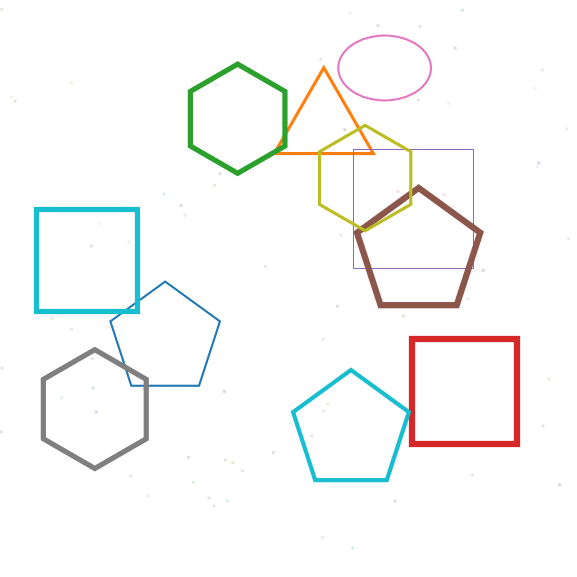[{"shape": "pentagon", "thickness": 1, "radius": 0.5, "center": [0.286, 0.412]}, {"shape": "triangle", "thickness": 1.5, "radius": 0.5, "center": [0.561, 0.783]}, {"shape": "hexagon", "thickness": 2.5, "radius": 0.47, "center": [0.412, 0.794]}, {"shape": "square", "thickness": 3, "radius": 0.45, "center": [0.805, 0.321]}, {"shape": "square", "thickness": 0.5, "radius": 0.52, "center": [0.715, 0.638]}, {"shape": "pentagon", "thickness": 3, "radius": 0.56, "center": [0.725, 0.561]}, {"shape": "oval", "thickness": 1, "radius": 0.4, "center": [0.666, 0.881]}, {"shape": "hexagon", "thickness": 2.5, "radius": 0.51, "center": [0.164, 0.291]}, {"shape": "hexagon", "thickness": 1.5, "radius": 0.46, "center": [0.632, 0.691]}, {"shape": "pentagon", "thickness": 2, "radius": 0.53, "center": [0.608, 0.253]}, {"shape": "square", "thickness": 2.5, "radius": 0.44, "center": [0.15, 0.549]}]